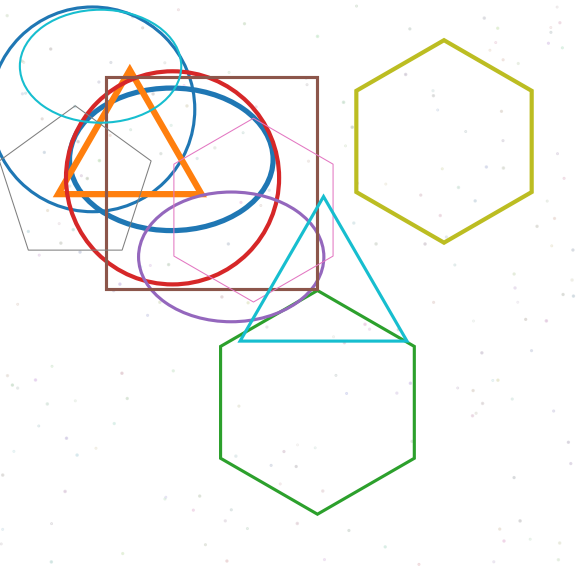[{"shape": "oval", "thickness": 2.5, "radius": 0.88, "center": [0.297, 0.723]}, {"shape": "circle", "thickness": 1.5, "radius": 0.89, "center": [0.16, 0.81]}, {"shape": "triangle", "thickness": 3, "radius": 0.72, "center": [0.225, 0.735]}, {"shape": "hexagon", "thickness": 1.5, "radius": 0.97, "center": [0.55, 0.302]}, {"shape": "circle", "thickness": 2, "radius": 0.92, "center": [0.299, 0.691]}, {"shape": "oval", "thickness": 1.5, "radius": 0.8, "center": [0.4, 0.554]}, {"shape": "square", "thickness": 1.5, "radius": 0.91, "center": [0.366, 0.682]}, {"shape": "hexagon", "thickness": 0.5, "radius": 0.8, "center": [0.439, 0.635]}, {"shape": "pentagon", "thickness": 0.5, "radius": 0.69, "center": [0.13, 0.678]}, {"shape": "hexagon", "thickness": 2, "radius": 0.88, "center": [0.769, 0.754]}, {"shape": "triangle", "thickness": 1.5, "radius": 0.83, "center": [0.56, 0.492]}, {"shape": "oval", "thickness": 1, "radius": 0.7, "center": [0.174, 0.884]}]